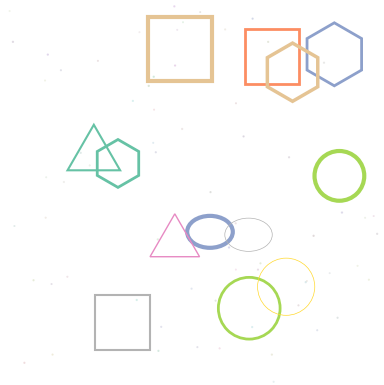[{"shape": "triangle", "thickness": 1.5, "radius": 0.39, "center": [0.244, 0.597]}, {"shape": "hexagon", "thickness": 2, "radius": 0.31, "center": [0.306, 0.575]}, {"shape": "square", "thickness": 2, "radius": 0.36, "center": [0.707, 0.854]}, {"shape": "hexagon", "thickness": 2, "radius": 0.41, "center": [0.868, 0.859]}, {"shape": "oval", "thickness": 3, "radius": 0.3, "center": [0.545, 0.398]}, {"shape": "triangle", "thickness": 1, "radius": 0.37, "center": [0.454, 0.37]}, {"shape": "circle", "thickness": 2, "radius": 0.4, "center": [0.647, 0.199]}, {"shape": "circle", "thickness": 3, "radius": 0.32, "center": [0.882, 0.543]}, {"shape": "circle", "thickness": 0.5, "radius": 0.37, "center": [0.743, 0.255]}, {"shape": "hexagon", "thickness": 2.5, "radius": 0.38, "center": [0.76, 0.812]}, {"shape": "square", "thickness": 3, "radius": 0.42, "center": [0.468, 0.872]}, {"shape": "oval", "thickness": 0.5, "radius": 0.31, "center": [0.646, 0.39]}, {"shape": "square", "thickness": 1.5, "radius": 0.36, "center": [0.317, 0.161]}]